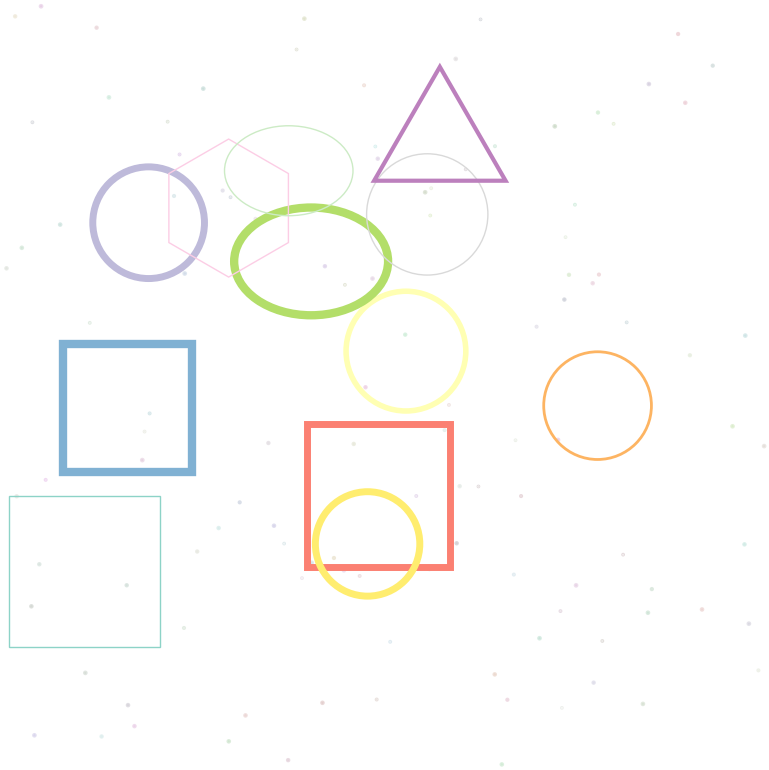[{"shape": "square", "thickness": 0.5, "radius": 0.49, "center": [0.109, 0.258]}, {"shape": "circle", "thickness": 2, "radius": 0.39, "center": [0.527, 0.544]}, {"shape": "circle", "thickness": 2.5, "radius": 0.36, "center": [0.193, 0.711]}, {"shape": "square", "thickness": 2.5, "radius": 0.46, "center": [0.491, 0.356]}, {"shape": "square", "thickness": 3, "radius": 0.42, "center": [0.166, 0.47]}, {"shape": "circle", "thickness": 1, "radius": 0.35, "center": [0.776, 0.473]}, {"shape": "oval", "thickness": 3, "radius": 0.5, "center": [0.404, 0.661]}, {"shape": "hexagon", "thickness": 0.5, "radius": 0.45, "center": [0.297, 0.73]}, {"shape": "circle", "thickness": 0.5, "radius": 0.39, "center": [0.555, 0.722]}, {"shape": "triangle", "thickness": 1.5, "radius": 0.49, "center": [0.571, 0.815]}, {"shape": "oval", "thickness": 0.5, "radius": 0.42, "center": [0.375, 0.778]}, {"shape": "circle", "thickness": 2.5, "radius": 0.34, "center": [0.477, 0.294]}]